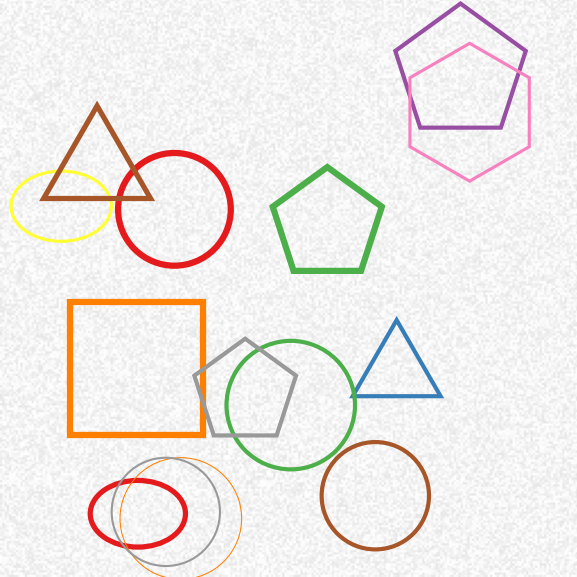[{"shape": "circle", "thickness": 3, "radius": 0.49, "center": [0.302, 0.637]}, {"shape": "oval", "thickness": 2.5, "radius": 0.41, "center": [0.239, 0.11]}, {"shape": "triangle", "thickness": 2, "radius": 0.44, "center": [0.687, 0.357]}, {"shape": "circle", "thickness": 2, "radius": 0.56, "center": [0.504, 0.298]}, {"shape": "pentagon", "thickness": 3, "radius": 0.5, "center": [0.567, 0.61]}, {"shape": "pentagon", "thickness": 2, "radius": 0.59, "center": [0.797, 0.874]}, {"shape": "square", "thickness": 3, "radius": 0.58, "center": [0.237, 0.36]}, {"shape": "circle", "thickness": 0.5, "radius": 0.53, "center": [0.313, 0.101]}, {"shape": "oval", "thickness": 1.5, "radius": 0.43, "center": [0.106, 0.642]}, {"shape": "circle", "thickness": 2, "radius": 0.46, "center": [0.65, 0.141]}, {"shape": "triangle", "thickness": 2.5, "radius": 0.53, "center": [0.168, 0.709]}, {"shape": "hexagon", "thickness": 1.5, "radius": 0.6, "center": [0.813, 0.805]}, {"shape": "pentagon", "thickness": 2, "radius": 0.46, "center": [0.425, 0.32]}, {"shape": "circle", "thickness": 1, "radius": 0.47, "center": [0.287, 0.113]}]